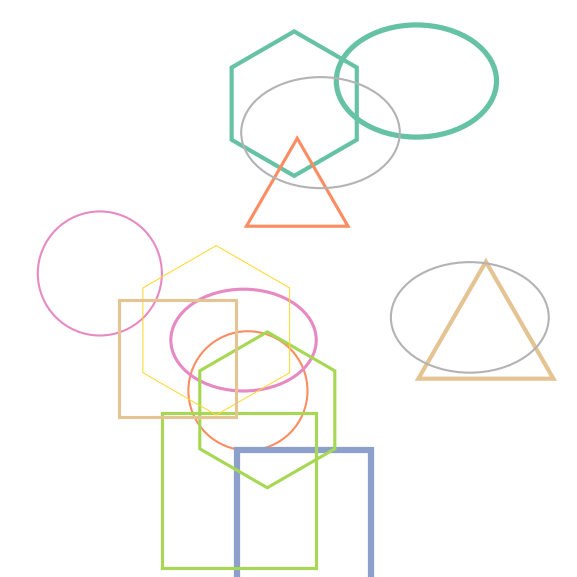[{"shape": "hexagon", "thickness": 2, "radius": 0.63, "center": [0.509, 0.82]}, {"shape": "oval", "thickness": 2.5, "radius": 0.69, "center": [0.721, 0.859]}, {"shape": "triangle", "thickness": 1.5, "radius": 0.51, "center": [0.515, 0.658]}, {"shape": "circle", "thickness": 1, "radius": 0.52, "center": [0.429, 0.322]}, {"shape": "square", "thickness": 3, "radius": 0.58, "center": [0.526, 0.104]}, {"shape": "circle", "thickness": 1, "radius": 0.54, "center": [0.173, 0.526]}, {"shape": "oval", "thickness": 1.5, "radius": 0.63, "center": [0.422, 0.41]}, {"shape": "square", "thickness": 1.5, "radius": 0.67, "center": [0.414, 0.149]}, {"shape": "hexagon", "thickness": 1.5, "radius": 0.67, "center": [0.463, 0.289]}, {"shape": "hexagon", "thickness": 0.5, "radius": 0.73, "center": [0.374, 0.427]}, {"shape": "square", "thickness": 1.5, "radius": 0.51, "center": [0.308, 0.378]}, {"shape": "triangle", "thickness": 2, "radius": 0.68, "center": [0.841, 0.411]}, {"shape": "oval", "thickness": 1, "radius": 0.69, "center": [0.555, 0.769]}, {"shape": "oval", "thickness": 1, "radius": 0.68, "center": [0.814, 0.45]}]